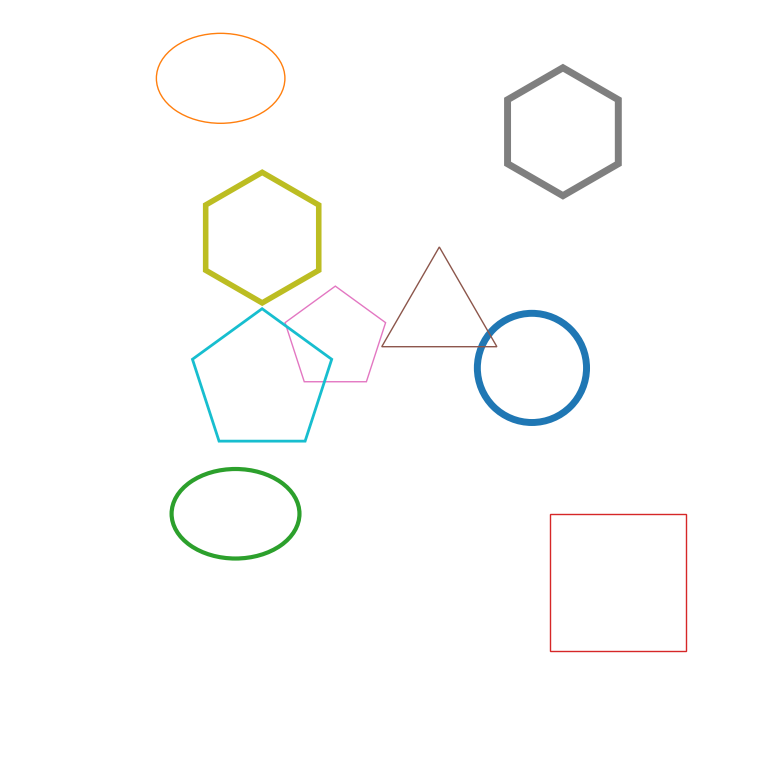[{"shape": "circle", "thickness": 2.5, "radius": 0.35, "center": [0.691, 0.522]}, {"shape": "oval", "thickness": 0.5, "radius": 0.42, "center": [0.287, 0.898]}, {"shape": "oval", "thickness": 1.5, "radius": 0.42, "center": [0.306, 0.333]}, {"shape": "square", "thickness": 0.5, "radius": 0.44, "center": [0.803, 0.244]}, {"shape": "triangle", "thickness": 0.5, "radius": 0.43, "center": [0.571, 0.593]}, {"shape": "pentagon", "thickness": 0.5, "radius": 0.34, "center": [0.435, 0.56]}, {"shape": "hexagon", "thickness": 2.5, "radius": 0.42, "center": [0.731, 0.829]}, {"shape": "hexagon", "thickness": 2, "radius": 0.42, "center": [0.341, 0.691]}, {"shape": "pentagon", "thickness": 1, "radius": 0.48, "center": [0.34, 0.504]}]